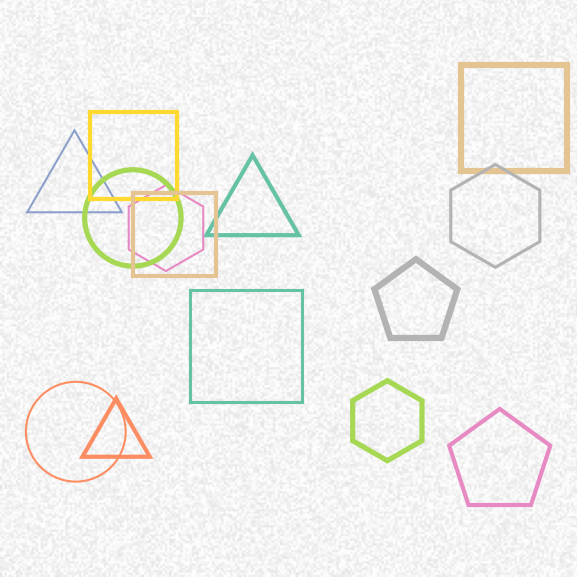[{"shape": "triangle", "thickness": 2, "radius": 0.46, "center": [0.437, 0.638]}, {"shape": "square", "thickness": 1.5, "radius": 0.49, "center": [0.426, 0.4]}, {"shape": "triangle", "thickness": 2, "radius": 0.34, "center": [0.201, 0.242]}, {"shape": "circle", "thickness": 1, "radius": 0.43, "center": [0.131, 0.252]}, {"shape": "triangle", "thickness": 1, "radius": 0.47, "center": [0.129, 0.679]}, {"shape": "hexagon", "thickness": 1, "radius": 0.37, "center": [0.287, 0.604]}, {"shape": "pentagon", "thickness": 2, "radius": 0.46, "center": [0.865, 0.199]}, {"shape": "hexagon", "thickness": 2.5, "radius": 0.35, "center": [0.671, 0.271]}, {"shape": "circle", "thickness": 2.5, "radius": 0.42, "center": [0.23, 0.622]}, {"shape": "square", "thickness": 2, "radius": 0.38, "center": [0.232, 0.729]}, {"shape": "square", "thickness": 2, "radius": 0.36, "center": [0.302, 0.593]}, {"shape": "square", "thickness": 3, "radius": 0.46, "center": [0.89, 0.795]}, {"shape": "pentagon", "thickness": 3, "radius": 0.38, "center": [0.72, 0.475]}, {"shape": "hexagon", "thickness": 1.5, "radius": 0.45, "center": [0.858, 0.625]}]